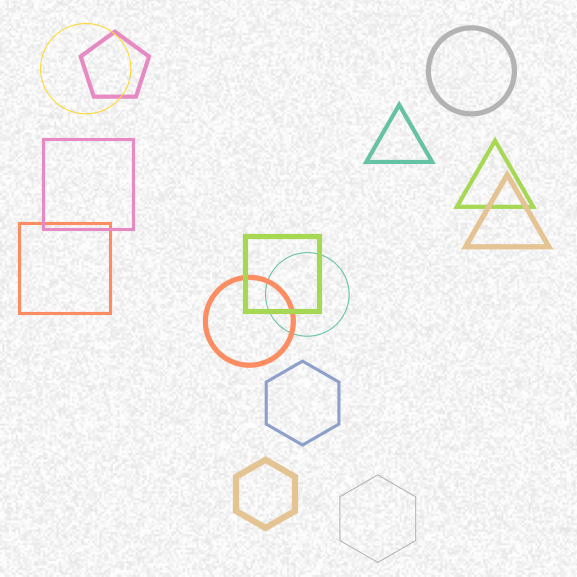[{"shape": "circle", "thickness": 0.5, "radius": 0.36, "center": [0.532, 0.489]}, {"shape": "triangle", "thickness": 2, "radius": 0.33, "center": [0.691, 0.752]}, {"shape": "square", "thickness": 1.5, "radius": 0.39, "center": [0.112, 0.535]}, {"shape": "circle", "thickness": 2.5, "radius": 0.38, "center": [0.432, 0.443]}, {"shape": "hexagon", "thickness": 1.5, "radius": 0.36, "center": [0.524, 0.301]}, {"shape": "pentagon", "thickness": 2, "radius": 0.31, "center": [0.199, 0.882]}, {"shape": "square", "thickness": 1.5, "radius": 0.39, "center": [0.153, 0.68]}, {"shape": "square", "thickness": 2.5, "radius": 0.32, "center": [0.488, 0.525]}, {"shape": "triangle", "thickness": 2, "radius": 0.38, "center": [0.857, 0.679]}, {"shape": "circle", "thickness": 0.5, "radius": 0.39, "center": [0.148, 0.88]}, {"shape": "hexagon", "thickness": 3, "radius": 0.3, "center": [0.46, 0.144]}, {"shape": "triangle", "thickness": 2.5, "radius": 0.42, "center": [0.878, 0.614]}, {"shape": "circle", "thickness": 2.5, "radius": 0.37, "center": [0.816, 0.876]}, {"shape": "hexagon", "thickness": 0.5, "radius": 0.38, "center": [0.654, 0.101]}]